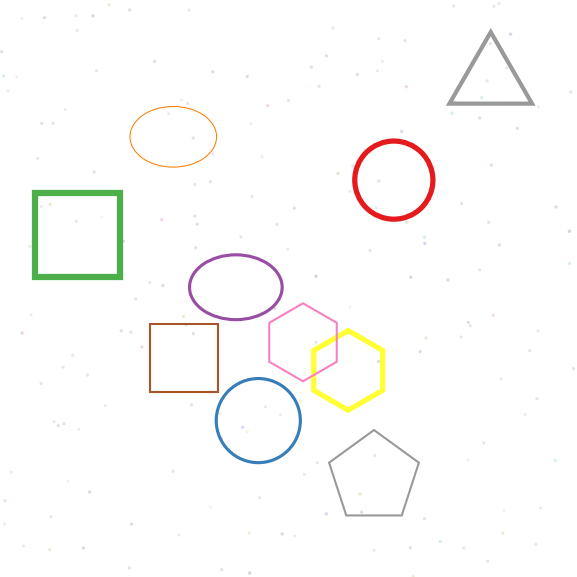[{"shape": "circle", "thickness": 2.5, "radius": 0.34, "center": [0.682, 0.687]}, {"shape": "circle", "thickness": 1.5, "radius": 0.36, "center": [0.447, 0.271]}, {"shape": "square", "thickness": 3, "radius": 0.36, "center": [0.134, 0.592]}, {"shape": "oval", "thickness": 1.5, "radius": 0.4, "center": [0.408, 0.502]}, {"shape": "oval", "thickness": 0.5, "radius": 0.37, "center": [0.3, 0.762]}, {"shape": "hexagon", "thickness": 2.5, "radius": 0.34, "center": [0.603, 0.358]}, {"shape": "square", "thickness": 1, "radius": 0.29, "center": [0.319, 0.38]}, {"shape": "hexagon", "thickness": 1, "radius": 0.34, "center": [0.525, 0.406]}, {"shape": "triangle", "thickness": 2, "radius": 0.41, "center": [0.85, 0.861]}, {"shape": "pentagon", "thickness": 1, "radius": 0.41, "center": [0.648, 0.173]}]